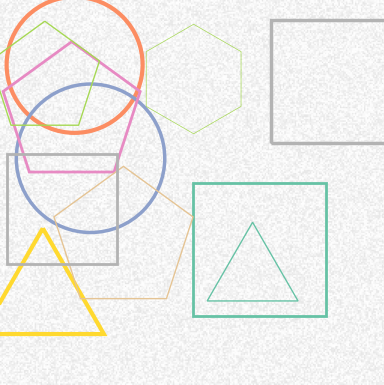[{"shape": "triangle", "thickness": 1, "radius": 0.68, "center": [0.656, 0.286]}, {"shape": "square", "thickness": 2, "radius": 0.86, "center": [0.674, 0.351]}, {"shape": "circle", "thickness": 3, "radius": 0.88, "center": [0.194, 0.831]}, {"shape": "circle", "thickness": 2.5, "radius": 0.96, "center": [0.235, 0.589]}, {"shape": "pentagon", "thickness": 2, "radius": 0.94, "center": [0.186, 0.705]}, {"shape": "hexagon", "thickness": 0.5, "radius": 0.71, "center": [0.503, 0.795]}, {"shape": "pentagon", "thickness": 1, "radius": 0.75, "center": [0.116, 0.796]}, {"shape": "triangle", "thickness": 3, "radius": 0.92, "center": [0.111, 0.224]}, {"shape": "pentagon", "thickness": 1, "radius": 0.95, "center": [0.321, 0.378]}, {"shape": "square", "thickness": 2, "radius": 0.71, "center": [0.161, 0.457]}, {"shape": "square", "thickness": 2.5, "radius": 0.8, "center": [0.865, 0.788]}]